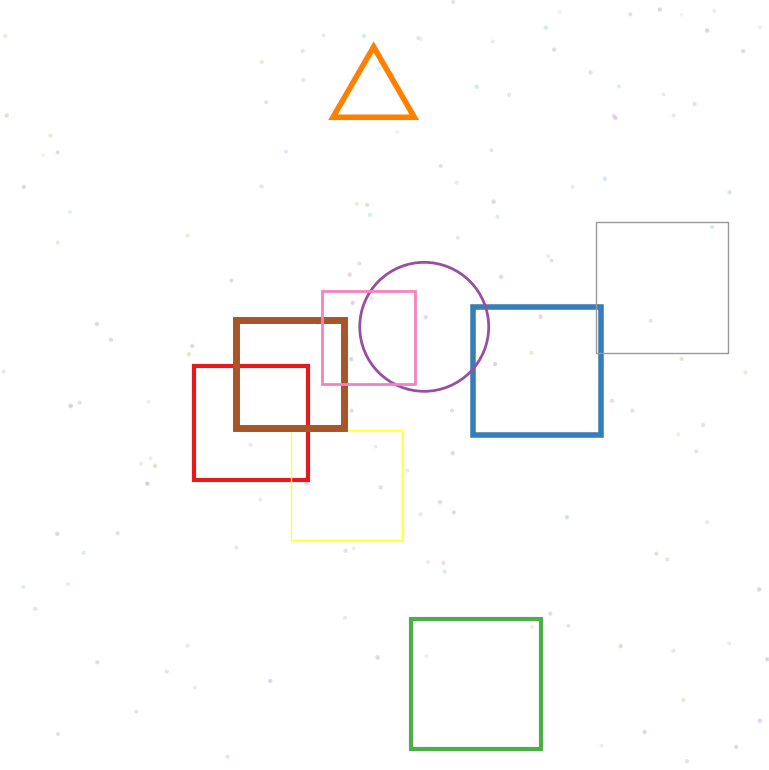[{"shape": "square", "thickness": 1.5, "radius": 0.37, "center": [0.326, 0.451]}, {"shape": "square", "thickness": 2, "radius": 0.42, "center": [0.697, 0.518]}, {"shape": "square", "thickness": 1.5, "radius": 0.42, "center": [0.619, 0.112]}, {"shape": "circle", "thickness": 1, "radius": 0.42, "center": [0.551, 0.576]}, {"shape": "triangle", "thickness": 2, "radius": 0.3, "center": [0.485, 0.878]}, {"shape": "square", "thickness": 0.5, "radius": 0.36, "center": [0.45, 0.37]}, {"shape": "square", "thickness": 2.5, "radius": 0.35, "center": [0.377, 0.514]}, {"shape": "square", "thickness": 1, "radius": 0.3, "center": [0.478, 0.562]}, {"shape": "square", "thickness": 0.5, "radius": 0.43, "center": [0.86, 0.626]}]